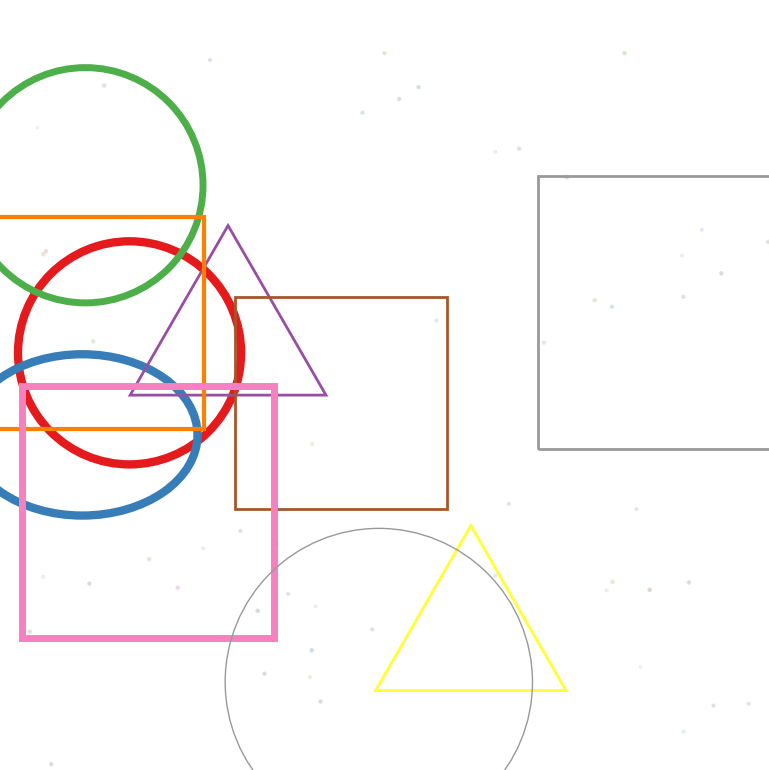[{"shape": "circle", "thickness": 3, "radius": 0.72, "center": [0.168, 0.542]}, {"shape": "oval", "thickness": 3, "radius": 0.75, "center": [0.107, 0.435]}, {"shape": "circle", "thickness": 2.5, "radius": 0.76, "center": [0.111, 0.759]}, {"shape": "triangle", "thickness": 1, "radius": 0.73, "center": [0.296, 0.56]}, {"shape": "square", "thickness": 1.5, "radius": 0.69, "center": [0.128, 0.58]}, {"shape": "triangle", "thickness": 1, "radius": 0.71, "center": [0.611, 0.175]}, {"shape": "square", "thickness": 1, "radius": 0.69, "center": [0.443, 0.476]}, {"shape": "square", "thickness": 2.5, "radius": 0.82, "center": [0.192, 0.335]}, {"shape": "circle", "thickness": 0.5, "radius": 1.0, "center": [0.492, 0.114]}, {"shape": "square", "thickness": 1, "radius": 0.89, "center": [0.876, 0.594]}]